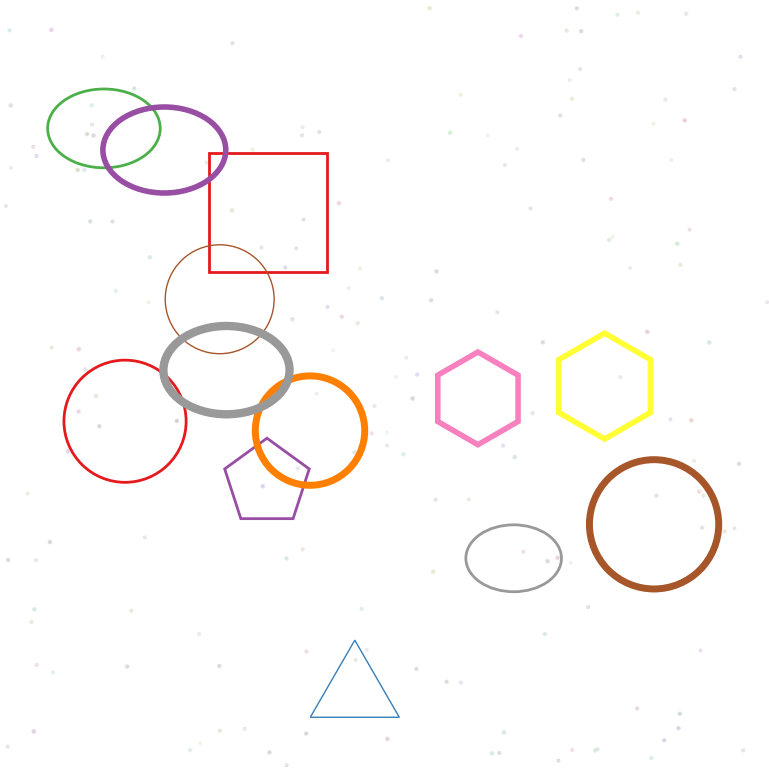[{"shape": "circle", "thickness": 1, "radius": 0.4, "center": [0.162, 0.453]}, {"shape": "square", "thickness": 1, "radius": 0.39, "center": [0.348, 0.725]}, {"shape": "triangle", "thickness": 0.5, "radius": 0.33, "center": [0.461, 0.102]}, {"shape": "oval", "thickness": 1, "radius": 0.37, "center": [0.135, 0.833]}, {"shape": "oval", "thickness": 2, "radius": 0.4, "center": [0.213, 0.805]}, {"shape": "pentagon", "thickness": 1, "radius": 0.29, "center": [0.347, 0.373]}, {"shape": "circle", "thickness": 2.5, "radius": 0.36, "center": [0.403, 0.441]}, {"shape": "hexagon", "thickness": 2, "radius": 0.34, "center": [0.785, 0.499]}, {"shape": "circle", "thickness": 2.5, "radius": 0.42, "center": [0.849, 0.319]}, {"shape": "circle", "thickness": 0.5, "radius": 0.35, "center": [0.285, 0.611]}, {"shape": "hexagon", "thickness": 2, "radius": 0.3, "center": [0.621, 0.483]}, {"shape": "oval", "thickness": 3, "radius": 0.41, "center": [0.294, 0.519]}, {"shape": "oval", "thickness": 1, "radius": 0.31, "center": [0.667, 0.275]}]